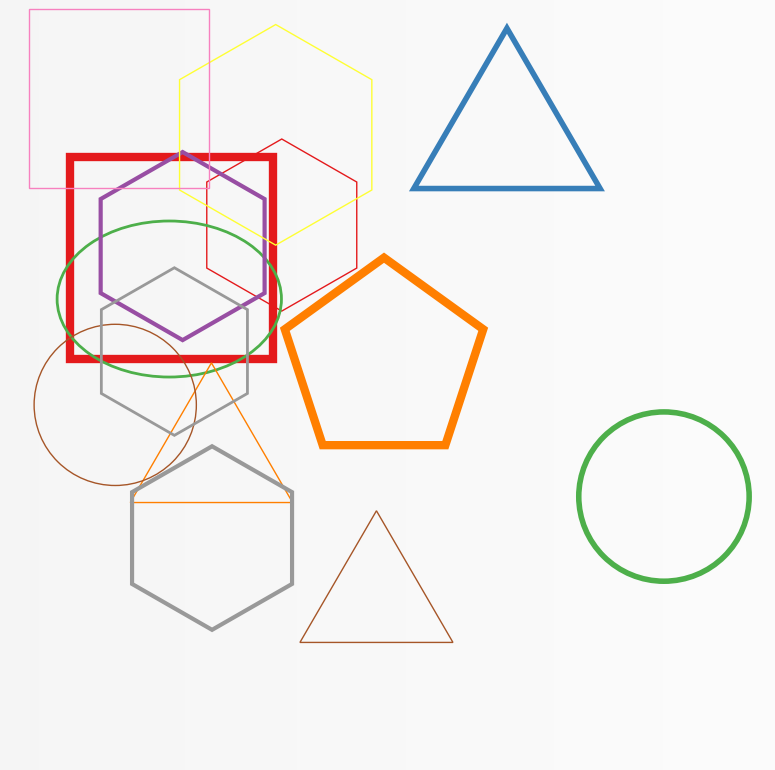[{"shape": "hexagon", "thickness": 0.5, "radius": 0.56, "center": [0.364, 0.708]}, {"shape": "square", "thickness": 3, "radius": 0.66, "center": [0.221, 0.665]}, {"shape": "triangle", "thickness": 2, "radius": 0.69, "center": [0.654, 0.825]}, {"shape": "circle", "thickness": 2, "radius": 0.55, "center": [0.857, 0.355]}, {"shape": "oval", "thickness": 1, "radius": 0.72, "center": [0.218, 0.612]}, {"shape": "hexagon", "thickness": 1.5, "radius": 0.61, "center": [0.236, 0.68]}, {"shape": "triangle", "thickness": 0.5, "radius": 0.6, "center": [0.273, 0.408]}, {"shape": "pentagon", "thickness": 3, "radius": 0.67, "center": [0.496, 0.531]}, {"shape": "hexagon", "thickness": 0.5, "radius": 0.72, "center": [0.356, 0.825]}, {"shape": "circle", "thickness": 0.5, "radius": 0.52, "center": [0.149, 0.474]}, {"shape": "triangle", "thickness": 0.5, "radius": 0.57, "center": [0.486, 0.223]}, {"shape": "square", "thickness": 0.5, "radius": 0.58, "center": [0.154, 0.872]}, {"shape": "hexagon", "thickness": 1, "radius": 0.54, "center": [0.225, 0.543]}, {"shape": "hexagon", "thickness": 1.5, "radius": 0.6, "center": [0.274, 0.301]}]